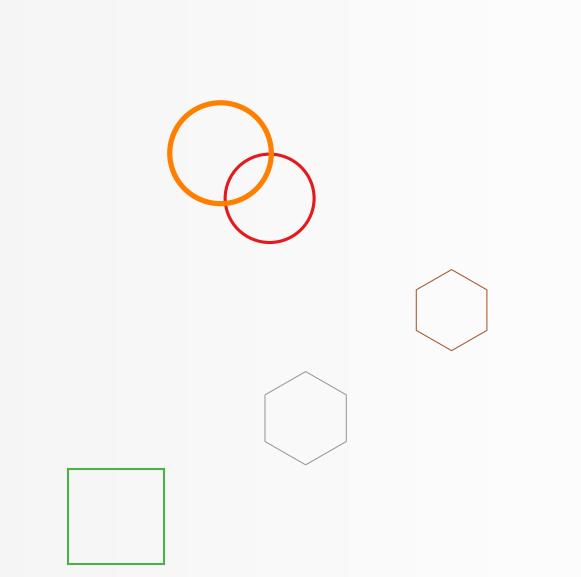[{"shape": "circle", "thickness": 1.5, "radius": 0.38, "center": [0.464, 0.656]}, {"shape": "square", "thickness": 1, "radius": 0.41, "center": [0.2, 0.105]}, {"shape": "circle", "thickness": 2.5, "radius": 0.44, "center": [0.379, 0.734]}, {"shape": "hexagon", "thickness": 0.5, "radius": 0.35, "center": [0.777, 0.462]}, {"shape": "hexagon", "thickness": 0.5, "radius": 0.4, "center": [0.526, 0.275]}]